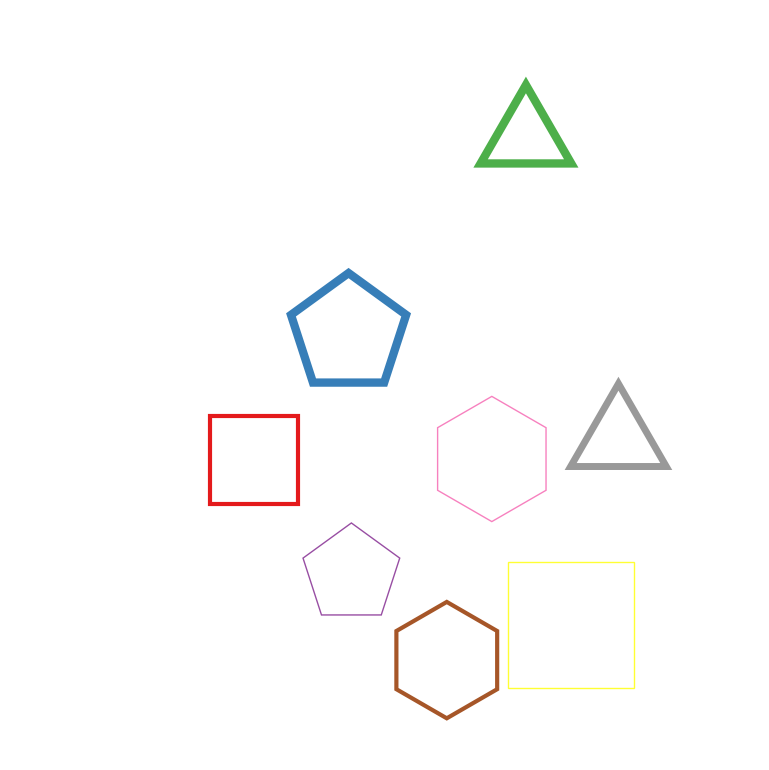[{"shape": "square", "thickness": 1.5, "radius": 0.29, "center": [0.329, 0.403]}, {"shape": "pentagon", "thickness": 3, "radius": 0.39, "center": [0.453, 0.567]}, {"shape": "triangle", "thickness": 3, "radius": 0.34, "center": [0.683, 0.822]}, {"shape": "pentagon", "thickness": 0.5, "radius": 0.33, "center": [0.456, 0.255]}, {"shape": "square", "thickness": 0.5, "radius": 0.41, "center": [0.742, 0.188]}, {"shape": "hexagon", "thickness": 1.5, "radius": 0.38, "center": [0.58, 0.143]}, {"shape": "hexagon", "thickness": 0.5, "radius": 0.41, "center": [0.639, 0.404]}, {"shape": "triangle", "thickness": 2.5, "radius": 0.36, "center": [0.803, 0.43]}]